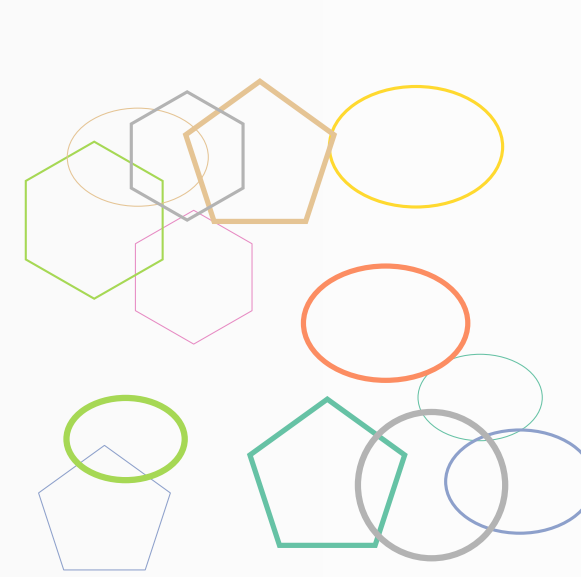[{"shape": "oval", "thickness": 0.5, "radius": 0.53, "center": [0.826, 0.311]}, {"shape": "pentagon", "thickness": 2.5, "radius": 0.7, "center": [0.563, 0.168]}, {"shape": "oval", "thickness": 2.5, "radius": 0.71, "center": [0.663, 0.439]}, {"shape": "oval", "thickness": 1.5, "radius": 0.64, "center": [0.894, 0.165]}, {"shape": "pentagon", "thickness": 0.5, "radius": 0.6, "center": [0.18, 0.109]}, {"shape": "hexagon", "thickness": 0.5, "radius": 0.58, "center": [0.333, 0.519]}, {"shape": "oval", "thickness": 3, "radius": 0.51, "center": [0.216, 0.239]}, {"shape": "hexagon", "thickness": 1, "radius": 0.68, "center": [0.162, 0.618]}, {"shape": "oval", "thickness": 1.5, "radius": 0.75, "center": [0.716, 0.745]}, {"shape": "pentagon", "thickness": 2.5, "radius": 0.67, "center": [0.447, 0.724]}, {"shape": "oval", "thickness": 0.5, "radius": 0.61, "center": [0.237, 0.727]}, {"shape": "circle", "thickness": 3, "radius": 0.63, "center": [0.742, 0.159]}, {"shape": "hexagon", "thickness": 1.5, "radius": 0.56, "center": [0.322, 0.729]}]